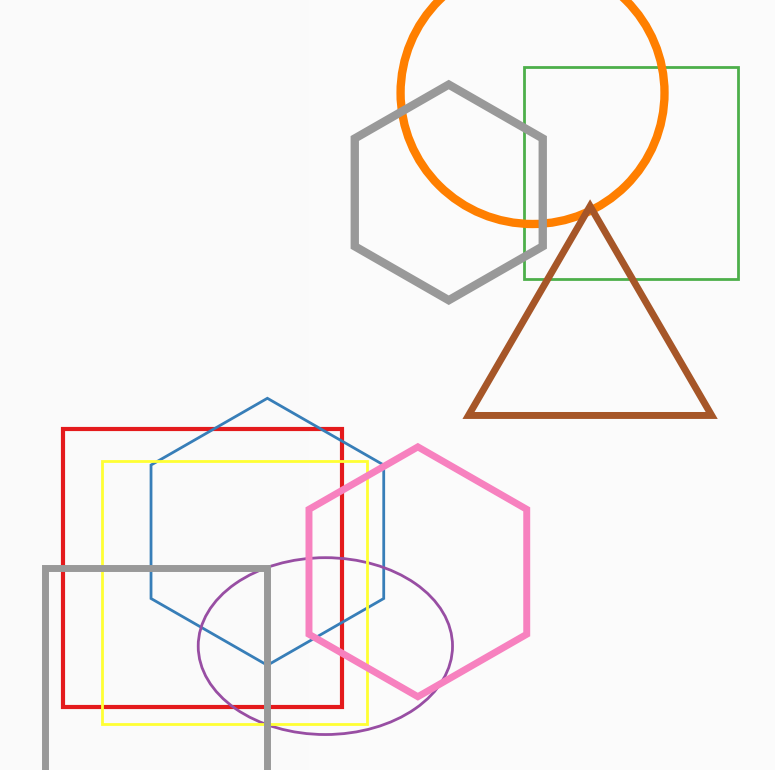[{"shape": "square", "thickness": 1.5, "radius": 0.9, "center": [0.261, 0.262]}, {"shape": "hexagon", "thickness": 1, "radius": 0.87, "center": [0.345, 0.309]}, {"shape": "square", "thickness": 1, "radius": 0.69, "center": [0.815, 0.775]}, {"shape": "oval", "thickness": 1, "radius": 0.82, "center": [0.42, 0.161]}, {"shape": "circle", "thickness": 3, "radius": 0.85, "center": [0.687, 0.879]}, {"shape": "square", "thickness": 1, "radius": 0.85, "center": [0.303, 0.231]}, {"shape": "triangle", "thickness": 2.5, "radius": 0.91, "center": [0.761, 0.551]}, {"shape": "hexagon", "thickness": 2.5, "radius": 0.81, "center": [0.539, 0.257]}, {"shape": "hexagon", "thickness": 3, "radius": 0.7, "center": [0.579, 0.75]}, {"shape": "square", "thickness": 2.5, "radius": 0.71, "center": [0.201, 0.12]}]